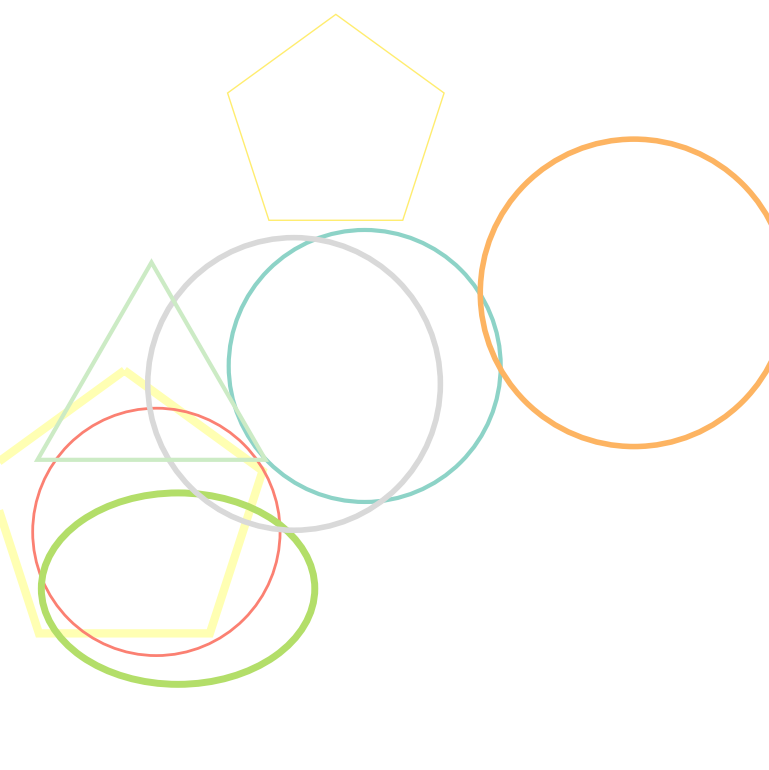[{"shape": "circle", "thickness": 1.5, "radius": 0.88, "center": [0.474, 0.525]}, {"shape": "pentagon", "thickness": 3, "radius": 0.94, "center": [0.162, 0.33]}, {"shape": "circle", "thickness": 1, "radius": 0.8, "center": [0.203, 0.309]}, {"shape": "circle", "thickness": 2, "radius": 1.0, "center": [0.823, 0.62]}, {"shape": "oval", "thickness": 2.5, "radius": 0.89, "center": [0.231, 0.236]}, {"shape": "circle", "thickness": 2, "radius": 0.95, "center": [0.382, 0.501]}, {"shape": "triangle", "thickness": 1.5, "radius": 0.85, "center": [0.197, 0.488]}, {"shape": "pentagon", "thickness": 0.5, "radius": 0.74, "center": [0.436, 0.834]}]